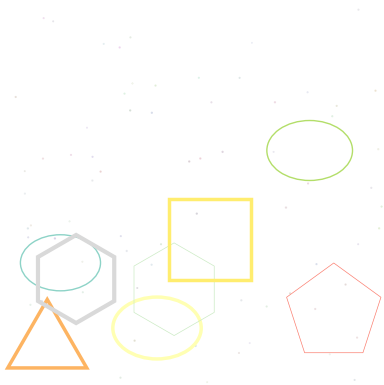[{"shape": "oval", "thickness": 1, "radius": 0.52, "center": [0.157, 0.317]}, {"shape": "oval", "thickness": 2.5, "radius": 0.57, "center": [0.408, 0.148]}, {"shape": "pentagon", "thickness": 0.5, "radius": 0.64, "center": [0.867, 0.188]}, {"shape": "triangle", "thickness": 2.5, "radius": 0.59, "center": [0.123, 0.104]}, {"shape": "oval", "thickness": 1, "radius": 0.56, "center": [0.804, 0.609]}, {"shape": "hexagon", "thickness": 3, "radius": 0.57, "center": [0.198, 0.275]}, {"shape": "hexagon", "thickness": 0.5, "radius": 0.6, "center": [0.452, 0.249]}, {"shape": "square", "thickness": 2.5, "radius": 0.53, "center": [0.545, 0.378]}]